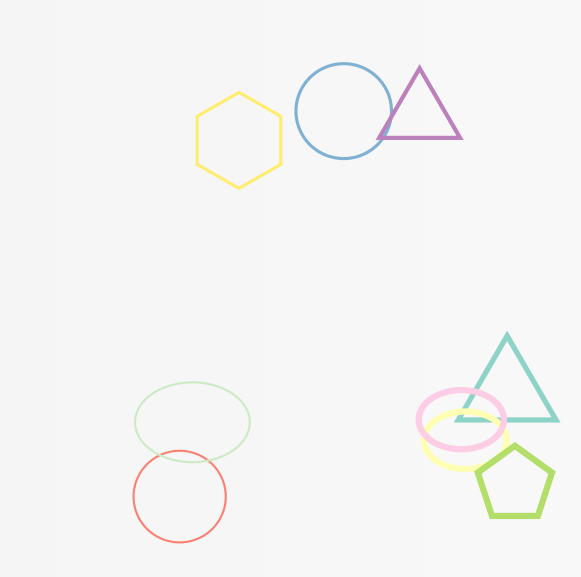[{"shape": "triangle", "thickness": 2.5, "radius": 0.49, "center": [0.873, 0.321]}, {"shape": "oval", "thickness": 3, "radius": 0.36, "center": [0.801, 0.237]}, {"shape": "circle", "thickness": 1, "radius": 0.4, "center": [0.309, 0.139]}, {"shape": "circle", "thickness": 1.5, "radius": 0.41, "center": [0.591, 0.807]}, {"shape": "pentagon", "thickness": 3, "radius": 0.34, "center": [0.886, 0.16]}, {"shape": "oval", "thickness": 3, "radius": 0.37, "center": [0.794, 0.272]}, {"shape": "triangle", "thickness": 2, "radius": 0.4, "center": [0.722, 0.801]}, {"shape": "oval", "thickness": 1, "radius": 0.49, "center": [0.331, 0.268]}, {"shape": "hexagon", "thickness": 1.5, "radius": 0.42, "center": [0.411, 0.756]}]